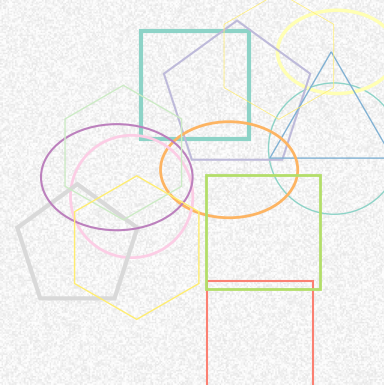[{"shape": "circle", "thickness": 1, "radius": 0.85, "center": [0.868, 0.614]}, {"shape": "square", "thickness": 3, "radius": 0.7, "center": [0.506, 0.78]}, {"shape": "oval", "thickness": 2.5, "radius": 0.77, "center": [0.875, 0.865]}, {"shape": "pentagon", "thickness": 1.5, "radius": 1.0, "center": [0.616, 0.747]}, {"shape": "square", "thickness": 1.5, "radius": 0.69, "center": [0.675, 0.132]}, {"shape": "triangle", "thickness": 1, "radius": 0.92, "center": [0.86, 0.681]}, {"shape": "oval", "thickness": 2, "radius": 0.89, "center": [0.595, 0.559]}, {"shape": "square", "thickness": 2, "radius": 0.74, "center": [0.682, 0.398]}, {"shape": "circle", "thickness": 2, "radius": 0.79, "center": [0.342, 0.49]}, {"shape": "pentagon", "thickness": 3, "radius": 0.82, "center": [0.201, 0.358]}, {"shape": "oval", "thickness": 1.5, "radius": 0.98, "center": [0.303, 0.54]}, {"shape": "hexagon", "thickness": 1, "radius": 0.87, "center": [0.32, 0.604]}, {"shape": "hexagon", "thickness": 1, "radius": 0.93, "center": [0.355, 0.357]}, {"shape": "hexagon", "thickness": 0.5, "radius": 0.82, "center": [0.724, 0.855]}]